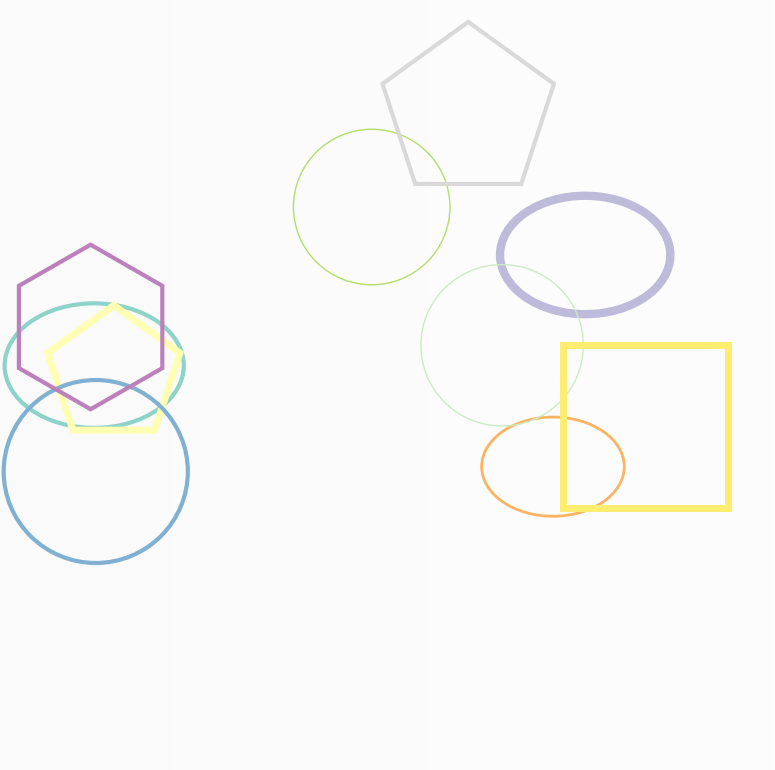[{"shape": "oval", "thickness": 1.5, "radius": 0.58, "center": [0.122, 0.525]}, {"shape": "pentagon", "thickness": 2.5, "radius": 0.45, "center": [0.147, 0.514]}, {"shape": "oval", "thickness": 3, "radius": 0.55, "center": [0.755, 0.669]}, {"shape": "circle", "thickness": 1.5, "radius": 0.59, "center": [0.124, 0.388]}, {"shape": "oval", "thickness": 1, "radius": 0.46, "center": [0.713, 0.394]}, {"shape": "circle", "thickness": 0.5, "radius": 0.5, "center": [0.48, 0.731]}, {"shape": "pentagon", "thickness": 1.5, "radius": 0.58, "center": [0.604, 0.855]}, {"shape": "hexagon", "thickness": 1.5, "radius": 0.53, "center": [0.117, 0.575]}, {"shape": "circle", "thickness": 0.5, "radius": 0.52, "center": [0.648, 0.552]}, {"shape": "square", "thickness": 2.5, "radius": 0.53, "center": [0.833, 0.446]}]